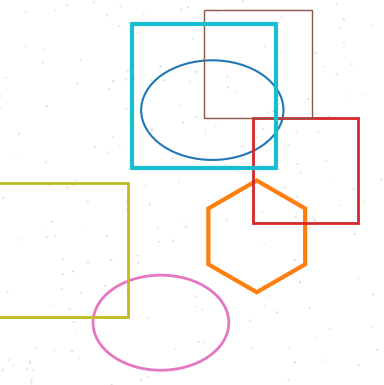[{"shape": "oval", "thickness": 1.5, "radius": 0.92, "center": [0.551, 0.714]}, {"shape": "hexagon", "thickness": 3, "radius": 0.73, "center": [0.667, 0.386]}, {"shape": "square", "thickness": 2, "radius": 0.68, "center": [0.794, 0.557]}, {"shape": "square", "thickness": 1, "radius": 0.7, "center": [0.67, 0.834]}, {"shape": "oval", "thickness": 2, "radius": 0.88, "center": [0.418, 0.162]}, {"shape": "square", "thickness": 2, "radius": 0.87, "center": [0.158, 0.351]}, {"shape": "square", "thickness": 3, "radius": 0.94, "center": [0.529, 0.751]}]